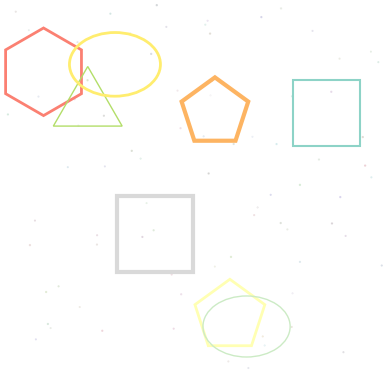[{"shape": "square", "thickness": 1.5, "radius": 0.43, "center": [0.848, 0.707]}, {"shape": "pentagon", "thickness": 2, "radius": 0.48, "center": [0.597, 0.179]}, {"shape": "hexagon", "thickness": 2, "radius": 0.57, "center": [0.113, 0.814]}, {"shape": "pentagon", "thickness": 3, "radius": 0.45, "center": [0.558, 0.708]}, {"shape": "triangle", "thickness": 1, "radius": 0.52, "center": [0.228, 0.724]}, {"shape": "square", "thickness": 3, "radius": 0.49, "center": [0.404, 0.392]}, {"shape": "oval", "thickness": 1, "radius": 0.57, "center": [0.64, 0.152]}, {"shape": "oval", "thickness": 2, "radius": 0.59, "center": [0.299, 0.833]}]